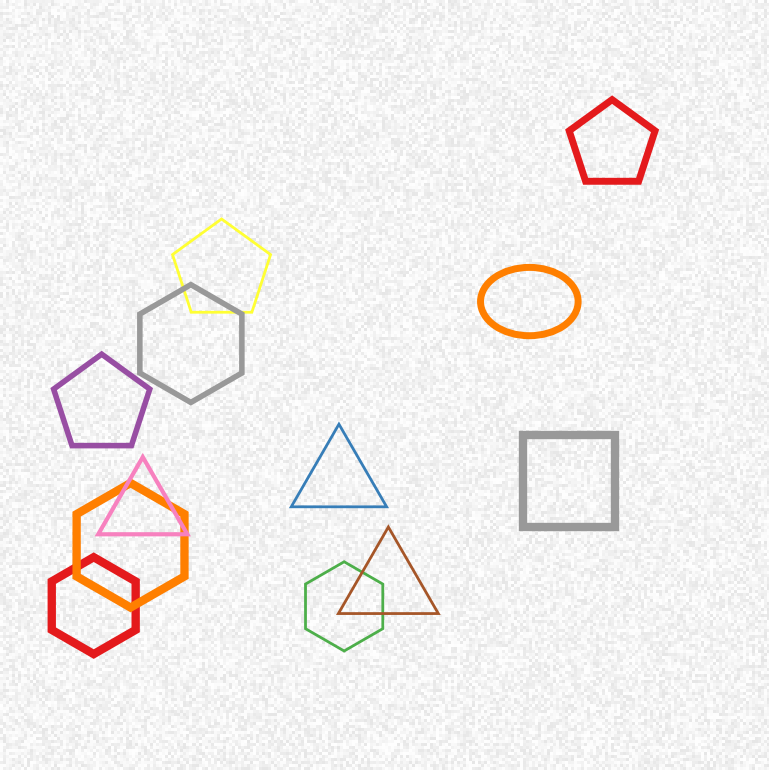[{"shape": "hexagon", "thickness": 3, "radius": 0.31, "center": [0.122, 0.213]}, {"shape": "pentagon", "thickness": 2.5, "radius": 0.29, "center": [0.795, 0.812]}, {"shape": "triangle", "thickness": 1, "radius": 0.36, "center": [0.44, 0.378]}, {"shape": "hexagon", "thickness": 1, "radius": 0.29, "center": [0.447, 0.212]}, {"shape": "pentagon", "thickness": 2, "radius": 0.33, "center": [0.132, 0.474]}, {"shape": "hexagon", "thickness": 3, "radius": 0.4, "center": [0.17, 0.292]}, {"shape": "oval", "thickness": 2.5, "radius": 0.32, "center": [0.687, 0.608]}, {"shape": "pentagon", "thickness": 1, "radius": 0.33, "center": [0.288, 0.649]}, {"shape": "triangle", "thickness": 1, "radius": 0.37, "center": [0.504, 0.241]}, {"shape": "triangle", "thickness": 1.5, "radius": 0.33, "center": [0.185, 0.34]}, {"shape": "hexagon", "thickness": 2, "radius": 0.38, "center": [0.248, 0.554]}, {"shape": "square", "thickness": 3, "radius": 0.3, "center": [0.739, 0.375]}]